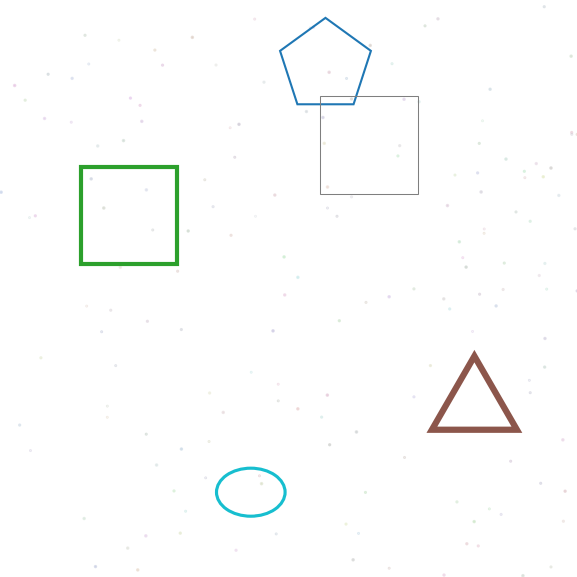[{"shape": "pentagon", "thickness": 1, "radius": 0.41, "center": [0.564, 0.885]}, {"shape": "square", "thickness": 2, "radius": 0.42, "center": [0.224, 0.626]}, {"shape": "triangle", "thickness": 3, "radius": 0.42, "center": [0.821, 0.297]}, {"shape": "square", "thickness": 0.5, "radius": 0.43, "center": [0.639, 0.748]}, {"shape": "oval", "thickness": 1.5, "radius": 0.3, "center": [0.434, 0.147]}]